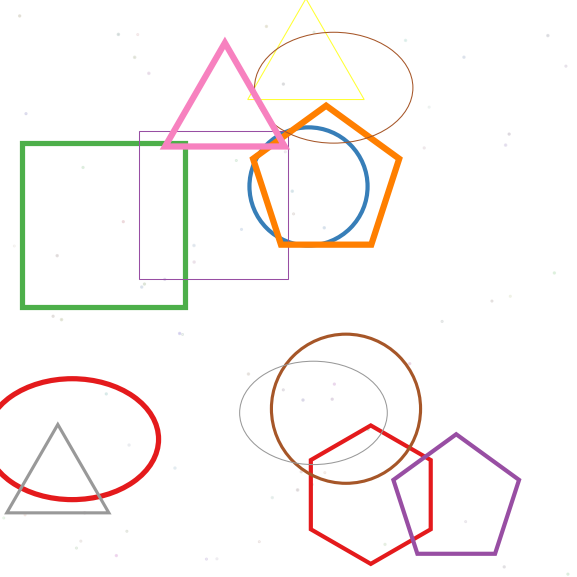[{"shape": "hexagon", "thickness": 2, "radius": 0.6, "center": [0.642, 0.143]}, {"shape": "oval", "thickness": 2.5, "radius": 0.75, "center": [0.125, 0.239]}, {"shape": "circle", "thickness": 2, "radius": 0.51, "center": [0.534, 0.676]}, {"shape": "square", "thickness": 2.5, "radius": 0.71, "center": [0.179, 0.609]}, {"shape": "pentagon", "thickness": 2, "radius": 0.57, "center": [0.79, 0.133]}, {"shape": "square", "thickness": 0.5, "radius": 0.64, "center": [0.369, 0.644]}, {"shape": "pentagon", "thickness": 3, "radius": 0.67, "center": [0.565, 0.683]}, {"shape": "triangle", "thickness": 0.5, "radius": 0.58, "center": [0.53, 0.885]}, {"shape": "oval", "thickness": 0.5, "radius": 0.69, "center": [0.578, 0.847]}, {"shape": "circle", "thickness": 1.5, "radius": 0.65, "center": [0.599, 0.291]}, {"shape": "triangle", "thickness": 3, "radius": 0.6, "center": [0.389, 0.805]}, {"shape": "oval", "thickness": 0.5, "radius": 0.64, "center": [0.543, 0.284]}, {"shape": "triangle", "thickness": 1.5, "radius": 0.51, "center": [0.1, 0.162]}]